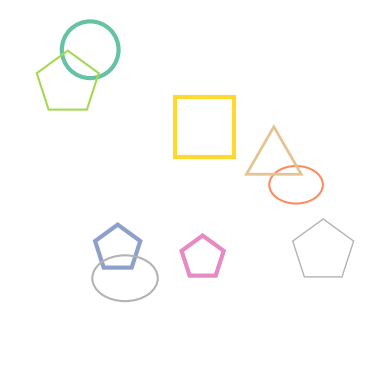[{"shape": "circle", "thickness": 3, "radius": 0.37, "center": [0.234, 0.871]}, {"shape": "oval", "thickness": 1.5, "radius": 0.35, "center": [0.769, 0.52]}, {"shape": "pentagon", "thickness": 3, "radius": 0.31, "center": [0.306, 0.355]}, {"shape": "pentagon", "thickness": 3, "radius": 0.29, "center": [0.526, 0.331]}, {"shape": "pentagon", "thickness": 1.5, "radius": 0.42, "center": [0.176, 0.784]}, {"shape": "square", "thickness": 3, "radius": 0.39, "center": [0.53, 0.67]}, {"shape": "triangle", "thickness": 2, "radius": 0.41, "center": [0.711, 0.589]}, {"shape": "pentagon", "thickness": 1, "radius": 0.42, "center": [0.839, 0.348]}, {"shape": "oval", "thickness": 1.5, "radius": 0.43, "center": [0.325, 0.277]}]